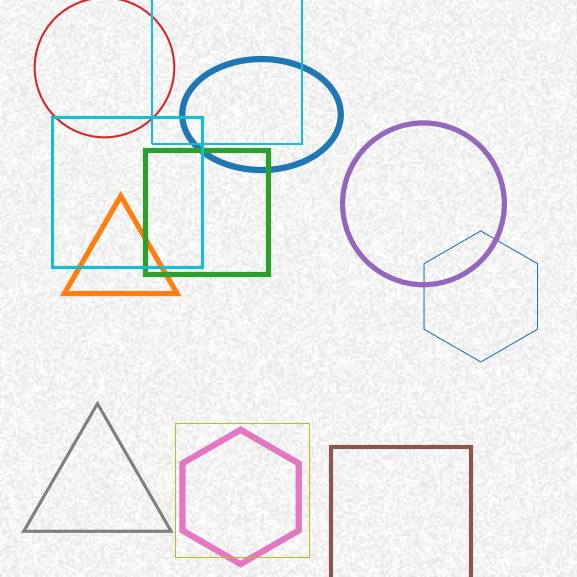[{"shape": "oval", "thickness": 3, "radius": 0.69, "center": [0.453, 0.801]}, {"shape": "hexagon", "thickness": 0.5, "radius": 0.57, "center": [0.833, 0.486]}, {"shape": "triangle", "thickness": 2.5, "radius": 0.56, "center": [0.209, 0.547]}, {"shape": "square", "thickness": 2.5, "radius": 0.54, "center": [0.357, 0.632]}, {"shape": "circle", "thickness": 1, "radius": 0.6, "center": [0.181, 0.882]}, {"shape": "circle", "thickness": 2.5, "radius": 0.7, "center": [0.733, 0.646]}, {"shape": "square", "thickness": 2, "radius": 0.61, "center": [0.695, 0.103]}, {"shape": "hexagon", "thickness": 3, "radius": 0.58, "center": [0.417, 0.139]}, {"shape": "triangle", "thickness": 1.5, "radius": 0.74, "center": [0.169, 0.153]}, {"shape": "square", "thickness": 0.5, "radius": 0.58, "center": [0.419, 0.151]}, {"shape": "square", "thickness": 1.5, "radius": 0.65, "center": [0.22, 0.667]}, {"shape": "square", "thickness": 1, "radius": 0.65, "center": [0.393, 0.88]}]